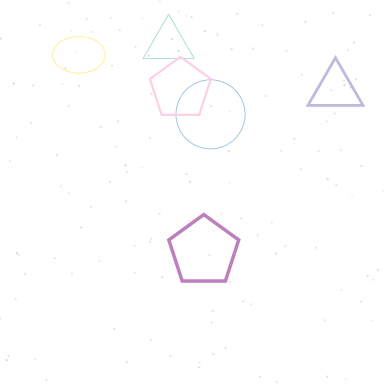[{"shape": "triangle", "thickness": 0.5, "radius": 0.38, "center": [0.438, 0.886]}, {"shape": "triangle", "thickness": 2, "radius": 0.41, "center": [0.871, 0.768]}, {"shape": "circle", "thickness": 0.5, "radius": 0.45, "center": [0.547, 0.703]}, {"shape": "pentagon", "thickness": 1.5, "radius": 0.42, "center": [0.469, 0.769]}, {"shape": "pentagon", "thickness": 2.5, "radius": 0.48, "center": [0.529, 0.347]}, {"shape": "oval", "thickness": 0.5, "radius": 0.34, "center": [0.205, 0.858]}]